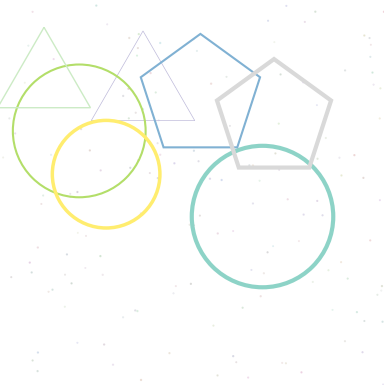[{"shape": "circle", "thickness": 3, "radius": 0.92, "center": [0.682, 0.438]}, {"shape": "triangle", "thickness": 0.5, "radius": 0.78, "center": [0.371, 0.764]}, {"shape": "pentagon", "thickness": 1.5, "radius": 0.81, "center": [0.521, 0.749]}, {"shape": "circle", "thickness": 1.5, "radius": 0.86, "center": [0.206, 0.66]}, {"shape": "pentagon", "thickness": 3, "radius": 0.78, "center": [0.712, 0.691]}, {"shape": "triangle", "thickness": 1, "radius": 0.7, "center": [0.114, 0.79]}, {"shape": "circle", "thickness": 2.5, "radius": 0.7, "center": [0.276, 0.548]}]